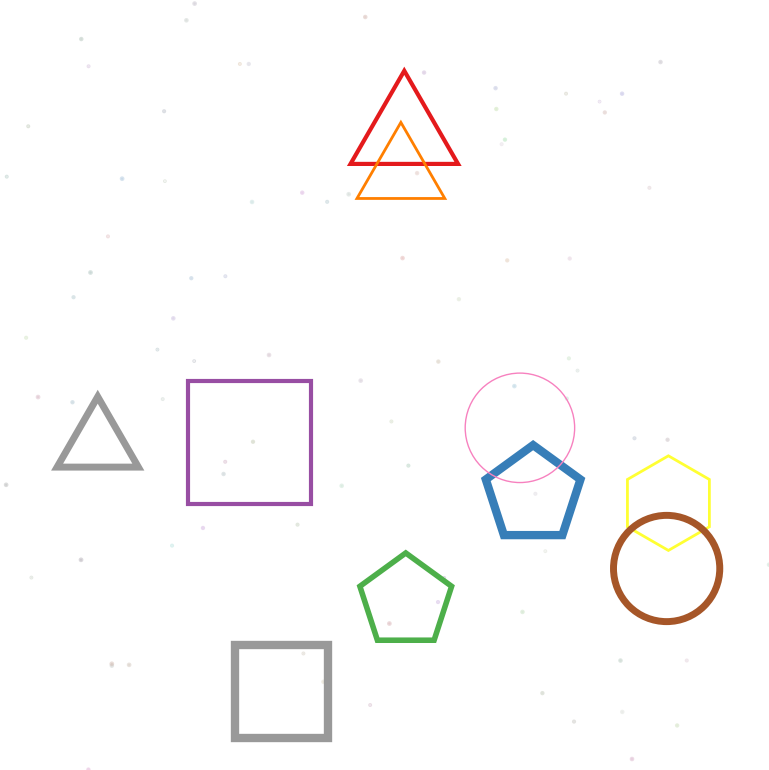[{"shape": "triangle", "thickness": 1.5, "radius": 0.4, "center": [0.525, 0.827]}, {"shape": "pentagon", "thickness": 3, "radius": 0.32, "center": [0.692, 0.357]}, {"shape": "pentagon", "thickness": 2, "radius": 0.31, "center": [0.527, 0.219]}, {"shape": "square", "thickness": 1.5, "radius": 0.4, "center": [0.324, 0.425]}, {"shape": "triangle", "thickness": 1, "radius": 0.33, "center": [0.521, 0.775]}, {"shape": "hexagon", "thickness": 1, "radius": 0.31, "center": [0.868, 0.347]}, {"shape": "circle", "thickness": 2.5, "radius": 0.35, "center": [0.866, 0.262]}, {"shape": "circle", "thickness": 0.5, "radius": 0.36, "center": [0.675, 0.444]}, {"shape": "triangle", "thickness": 2.5, "radius": 0.3, "center": [0.127, 0.424]}, {"shape": "square", "thickness": 3, "radius": 0.3, "center": [0.365, 0.102]}]